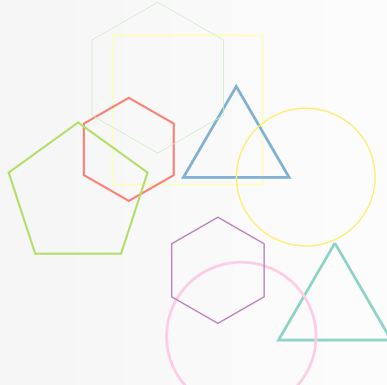[{"shape": "triangle", "thickness": 2, "radius": 0.84, "center": [0.864, 0.201]}, {"shape": "square", "thickness": 1, "radius": 0.96, "center": [0.482, 0.716]}, {"shape": "hexagon", "thickness": 1.5, "radius": 0.67, "center": [0.332, 0.612]}, {"shape": "triangle", "thickness": 2, "radius": 0.79, "center": [0.61, 0.618]}, {"shape": "pentagon", "thickness": 1.5, "radius": 0.94, "center": [0.202, 0.493]}, {"shape": "circle", "thickness": 2, "radius": 0.96, "center": [0.623, 0.126]}, {"shape": "hexagon", "thickness": 1, "radius": 0.69, "center": [0.562, 0.298]}, {"shape": "hexagon", "thickness": 0.5, "radius": 0.98, "center": [0.407, 0.798]}, {"shape": "circle", "thickness": 1, "radius": 0.89, "center": [0.789, 0.54]}]